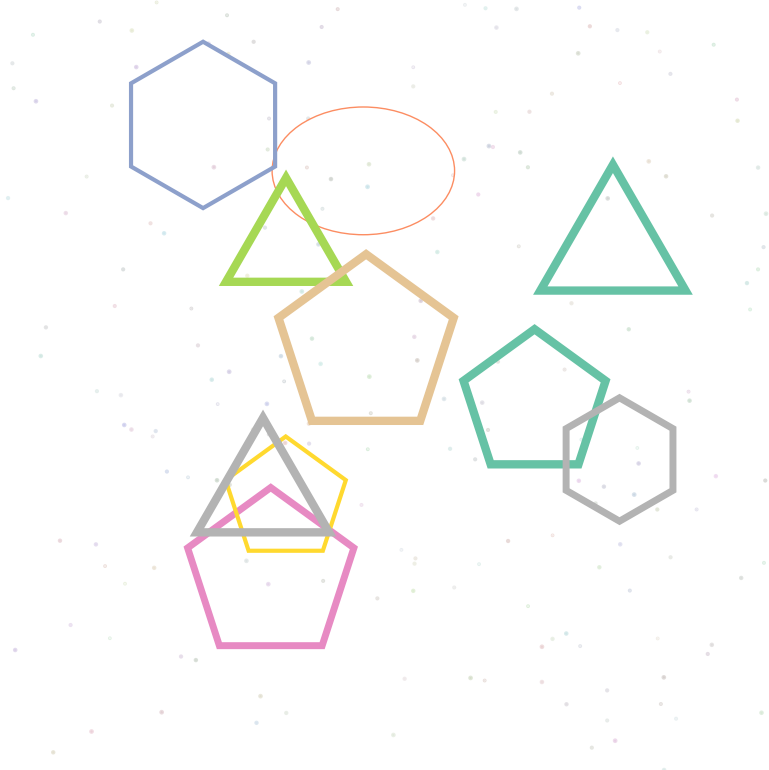[{"shape": "pentagon", "thickness": 3, "radius": 0.48, "center": [0.694, 0.475]}, {"shape": "triangle", "thickness": 3, "radius": 0.54, "center": [0.796, 0.677]}, {"shape": "oval", "thickness": 0.5, "radius": 0.59, "center": [0.472, 0.778]}, {"shape": "hexagon", "thickness": 1.5, "radius": 0.54, "center": [0.264, 0.838]}, {"shape": "pentagon", "thickness": 2.5, "radius": 0.57, "center": [0.352, 0.253]}, {"shape": "triangle", "thickness": 3, "radius": 0.45, "center": [0.371, 0.679]}, {"shape": "pentagon", "thickness": 1.5, "radius": 0.41, "center": [0.371, 0.351]}, {"shape": "pentagon", "thickness": 3, "radius": 0.6, "center": [0.475, 0.55]}, {"shape": "triangle", "thickness": 3, "radius": 0.5, "center": [0.342, 0.358]}, {"shape": "hexagon", "thickness": 2.5, "radius": 0.4, "center": [0.805, 0.403]}]